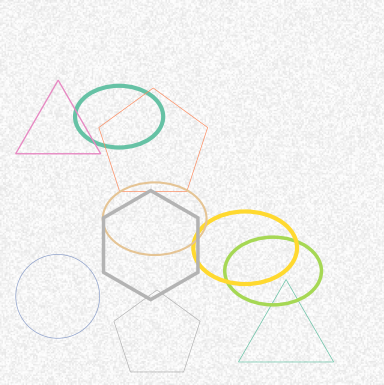[{"shape": "oval", "thickness": 3, "radius": 0.57, "center": [0.309, 0.697]}, {"shape": "triangle", "thickness": 0.5, "radius": 0.71, "center": [0.743, 0.131]}, {"shape": "pentagon", "thickness": 0.5, "radius": 0.74, "center": [0.398, 0.623]}, {"shape": "circle", "thickness": 0.5, "radius": 0.54, "center": [0.15, 0.23]}, {"shape": "triangle", "thickness": 1, "radius": 0.64, "center": [0.151, 0.664]}, {"shape": "oval", "thickness": 2.5, "radius": 0.63, "center": [0.709, 0.296]}, {"shape": "oval", "thickness": 3, "radius": 0.67, "center": [0.637, 0.356]}, {"shape": "oval", "thickness": 1.5, "radius": 0.67, "center": [0.402, 0.432]}, {"shape": "pentagon", "thickness": 0.5, "radius": 0.59, "center": [0.408, 0.129]}, {"shape": "hexagon", "thickness": 2.5, "radius": 0.71, "center": [0.392, 0.363]}]